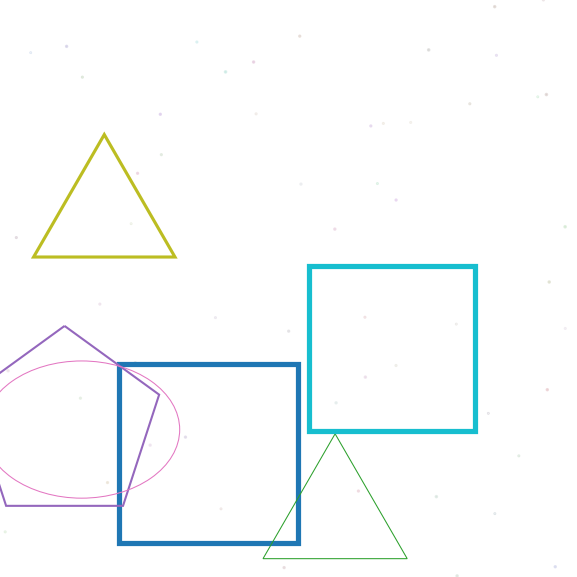[{"shape": "square", "thickness": 2.5, "radius": 0.77, "center": [0.361, 0.215]}, {"shape": "triangle", "thickness": 0.5, "radius": 0.72, "center": [0.58, 0.104]}, {"shape": "pentagon", "thickness": 1, "radius": 0.86, "center": [0.112, 0.263]}, {"shape": "oval", "thickness": 0.5, "radius": 0.85, "center": [0.141, 0.255]}, {"shape": "triangle", "thickness": 1.5, "radius": 0.71, "center": [0.181, 0.625]}, {"shape": "square", "thickness": 2.5, "radius": 0.72, "center": [0.679, 0.396]}]